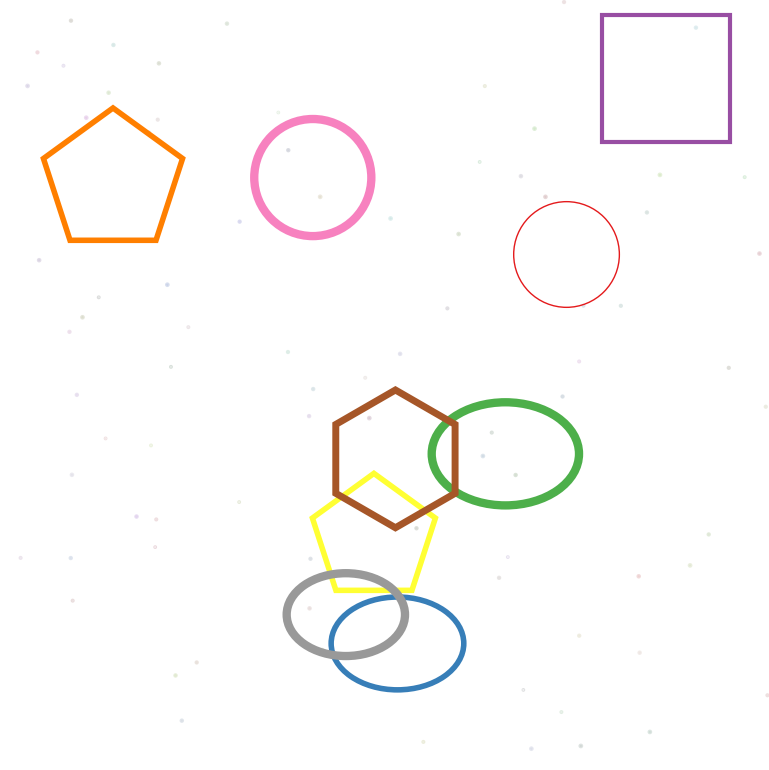[{"shape": "circle", "thickness": 0.5, "radius": 0.34, "center": [0.736, 0.669]}, {"shape": "oval", "thickness": 2, "radius": 0.43, "center": [0.516, 0.164]}, {"shape": "oval", "thickness": 3, "radius": 0.48, "center": [0.656, 0.411]}, {"shape": "square", "thickness": 1.5, "radius": 0.41, "center": [0.865, 0.898]}, {"shape": "pentagon", "thickness": 2, "radius": 0.47, "center": [0.147, 0.765]}, {"shape": "pentagon", "thickness": 2, "radius": 0.42, "center": [0.486, 0.301]}, {"shape": "hexagon", "thickness": 2.5, "radius": 0.45, "center": [0.514, 0.404]}, {"shape": "circle", "thickness": 3, "radius": 0.38, "center": [0.406, 0.769]}, {"shape": "oval", "thickness": 3, "radius": 0.38, "center": [0.449, 0.202]}]